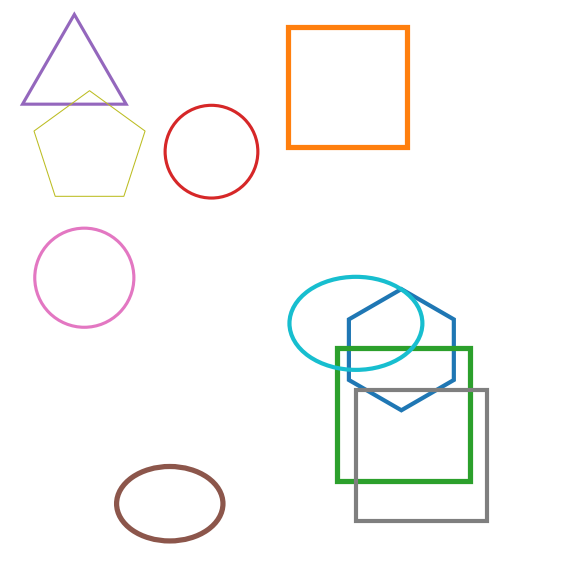[{"shape": "hexagon", "thickness": 2, "radius": 0.52, "center": [0.695, 0.394]}, {"shape": "square", "thickness": 2.5, "radius": 0.52, "center": [0.602, 0.849]}, {"shape": "square", "thickness": 2.5, "radius": 0.58, "center": [0.699, 0.282]}, {"shape": "circle", "thickness": 1.5, "radius": 0.4, "center": [0.366, 0.736]}, {"shape": "triangle", "thickness": 1.5, "radius": 0.52, "center": [0.129, 0.871]}, {"shape": "oval", "thickness": 2.5, "radius": 0.46, "center": [0.294, 0.127]}, {"shape": "circle", "thickness": 1.5, "radius": 0.43, "center": [0.146, 0.518]}, {"shape": "square", "thickness": 2, "radius": 0.57, "center": [0.73, 0.21]}, {"shape": "pentagon", "thickness": 0.5, "radius": 0.51, "center": [0.155, 0.741]}, {"shape": "oval", "thickness": 2, "radius": 0.58, "center": [0.616, 0.439]}]